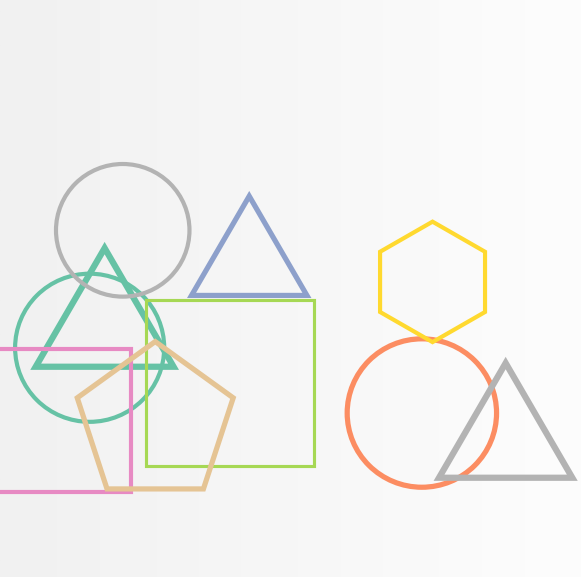[{"shape": "triangle", "thickness": 3, "radius": 0.68, "center": [0.18, 0.433]}, {"shape": "circle", "thickness": 2, "radius": 0.64, "center": [0.154, 0.397]}, {"shape": "circle", "thickness": 2.5, "radius": 0.64, "center": [0.726, 0.284]}, {"shape": "triangle", "thickness": 2.5, "radius": 0.57, "center": [0.429, 0.545]}, {"shape": "square", "thickness": 2, "radius": 0.62, "center": [0.102, 0.271]}, {"shape": "square", "thickness": 1.5, "radius": 0.72, "center": [0.396, 0.336]}, {"shape": "hexagon", "thickness": 2, "radius": 0.52, "center": [0.744, 0.511]}, {"shape": "pentagon", "thickness": 2.5, "radius": 0.71, "center": [0.267, 0.267]}, {"shape": "triangle", "thickness": 3, "radius": 0.66, "center": [0.87, 0.238]}, {"shape": "circle", "thickness": 2, "radius": 0.57, "center": [0.211, 0.6]}]